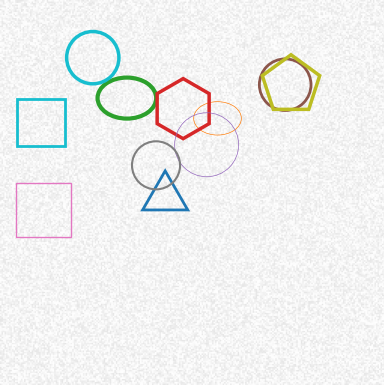[{"shape": "triangle", "thickness": 2, "radius": 0.34, "center": [0.429, 0.489]}, {"shape": "oval", "thickness": 0.5, "radius": 0.31, "center": [0.565, 0.693]}, {"shape": "oval", "thickness": 3, "radius": 0.38, "center": [0.33, 0.745]}, {"shape": "hexagon", "thickness": 2.5, "radius": 0.39, "center": [0.476, 0.718]}, {"shape": "circle", "thickness": 0.5, "radius": 0.42, "center": [0.537, 0.624]}, {"shape": "circle", "thickness": 2, "radius": 0.34, "center": [0.741, 0.78]}, {"shape": "square", "thickness": 1, "radius": 0.35, "center": [0.114, 0.454]}, {"shape": "circle", "thickness": 1.5, "radius": 0.31, "center": [0.405, 0.571]}, {"shape": "pentagon", "thickness": 2.5, "radius": 0.39, "center": [0.756, 0.779]}, {"shape": "circle", "thickness": 2.5, "radius": 0.34, "center": [0.241, 0.85]}, {"shape": "square", "thickness": 2, "radius": 0.31, "center": [0.106, 0.682]}]